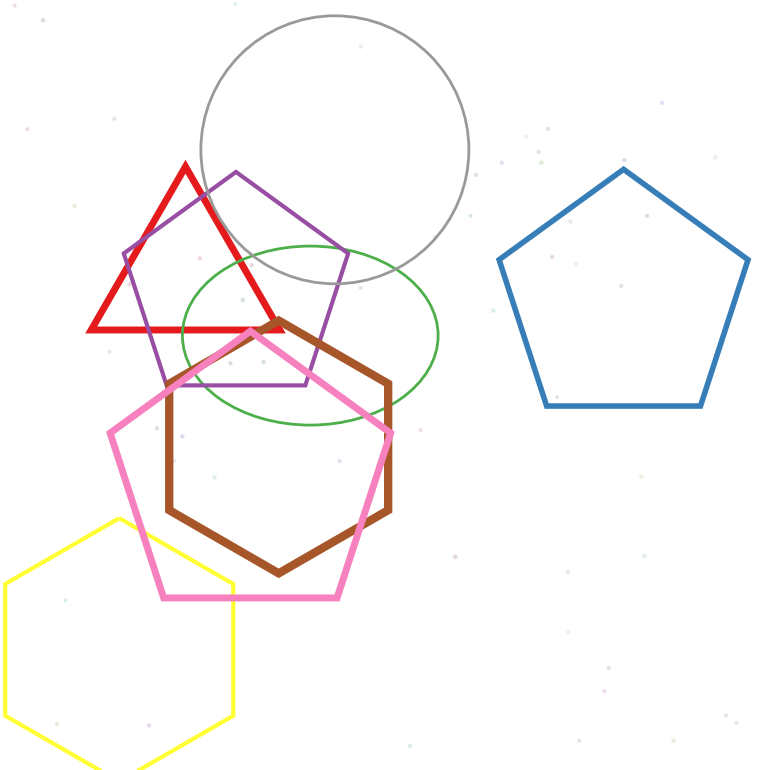[{"shape": "triangle", "thickness": 2.5, "radius": 0.71, "center": [0.241, 0.642]}, {"shape": "pentagon", "thickness": 2, "radius": 0.85, "center": [0.81, 0.61]}, {"shape": "oval", "thickness": 1, "radius": 0.83, "center": [0.403, 0.564]}, {"shape": "pentagon", "thickness": 1.5, "radius": 0.77, "center": [0.306, 0.623]}, {"shape": "hexagon", "thickness": 1.5, "radius": 0.86, "center": [0.155, 0.156]}, {"shape": "hexagon", "thickness": 3, "radius": 0.82, "center": [0.362, 0.42]}, {"shape": "pentagon", "thickness": 2.5, "radius": 0.96, "center": [0.325, 0.378]}, {"shape": "circle", "thickness": 1, "radius": 0.87, "center": [0.435, 0.805]}]